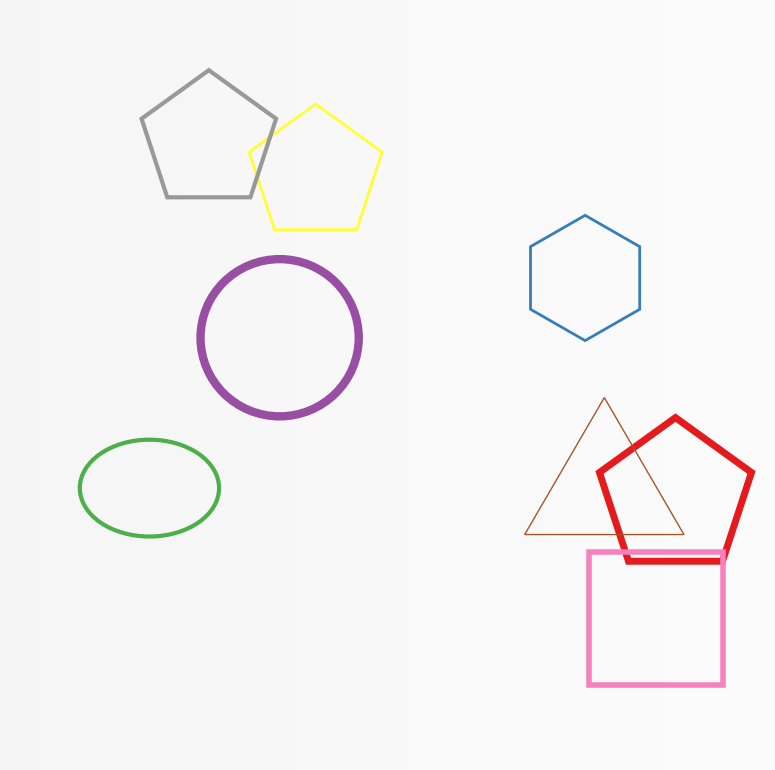[{"shape": "pentagon", "thickness": 2.5, "radius": 0.52, "center": [0.872, 0.355]}, {"shape": "hexagon", "thickness": 1, "radius": 0.41, "center": [0.755, 0.639]}, {"shape": "oval", "thickness": 1.5, "radius": 0.45, "center": [0.193, 0.366]}, {"shape": "circle", "thickness": 3, "radius": 0.51, "center": [0.361, 0.561]}, {"shape": "pentagon", "thickness": 1, "radius": 0.45, "center": [0.407, 0.775]}, {"shape": "triangle", "thickness": 0.5, "radius": 0.59, "center": [0.78, 0.365]}, {"shape": "square", "thickness": 2, "radius": 0.43, "center": [0.847, 0.197]}, {"shape": "pentagon", "thickness": 1.5, "radius": 0.46, "center": [0.269, 0.818]}]